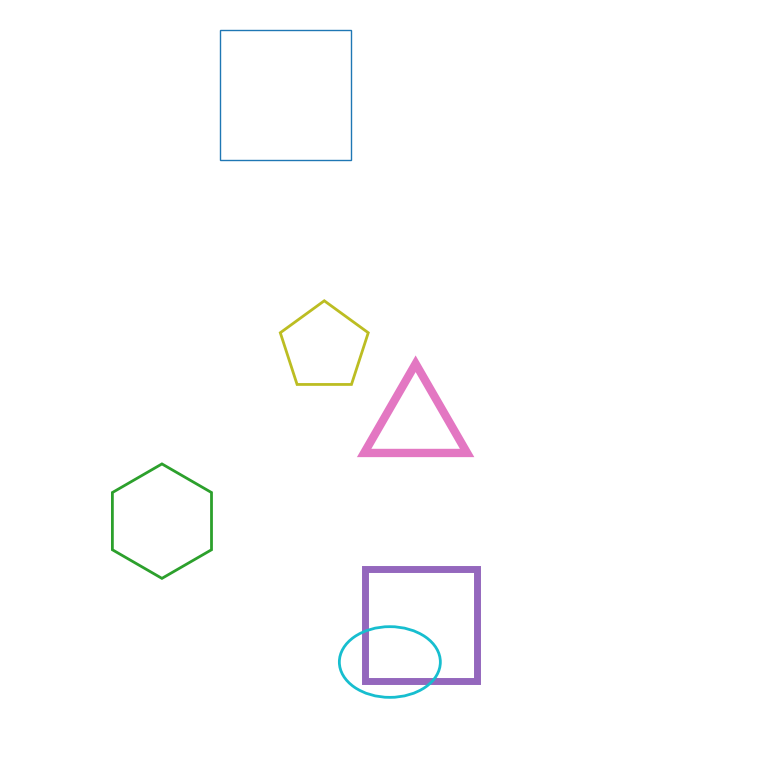[{"shape": "square", "thickness": 0.5, "radius": 0.42, "center": [0.371, 0.876]}, {"shape": "hexagon", "thickness": 1, "radius": 0.37, "center": [0.21, 0.323]}, {"shape": "square", "thickness": 2.5, "radius": 0.36, "center": [0.547, 0.188]}, {"shape": "triangle", "thickness": 3, "radius": 0.39, "center": [0.54, 0.45]}, {"shape": "pentagon", "thickness": 1, "radius": 0.3, "center": [0.421, 0.549]}, {"shape": "oval", "thickness": 1, "radius": 0.33, "center": [0.506, 0.14]}]